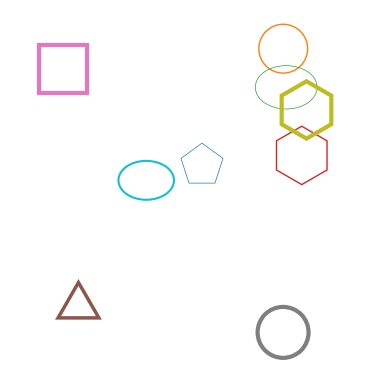[{"shape": "pentagon", "thickness": 0.5, "radius": 0.29, "center": [0.525, 0.571]}, {"shape": "circle", "thickness": 1, "radius": 0.32, "center": [0.736, 0.874]}, {"shape": "oval", "thickness": 0.5, "radius": 0.4, "center": [0.743, 0.773]}, {"shape": "hexagon", "thickness": 1, "radius": 0.38, "center": [0.784, 0.596]}, {"shape": "triangle", "thickness": 2.5, "radius": 0.31, "center": [0.204, 0.205]}, {"shape": "square", "thickness": 3, "radius": 0.31, "center": [0.163, 0.821]}, {"shape": "circle", "thickness": 3, "radius": 0.33, "center": [0.735, 0.137]}, {"shape": "hexagon", "thickness": 3, "radius": 0.37, "center": [0.796, 0.714]}, {"shape": "oval", "thickness": 1.5, "radius": 0.36, "center": [0.38, 0.532]}]